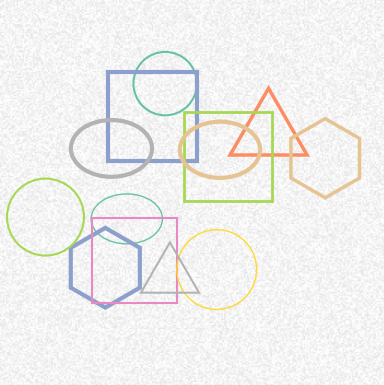[{"shape": "oval", "thickness": 1, "radius": 0.46, "center": [0.329, 0.431]}, {"shape": "circle", "thickness": 1.5, "radius": 0.41, "center": [0.429, 0.783]}, {"shape": "triangle", "thickness": 2.5, "radius": 0.58, "center": [0.698, 0.655]}, {"shape": "hexagon", "thickness": 3, "radius": 0.52, "center": [0.274, 0.305]}, {"shape": "square", "thickness": 3, "radius": 0.58, "center": [0.396, 0.696]}, {"shape": "square", "thickness": 1.5, "radius": 0.55, "center": [0.351, 0.324]}, {"shape": "circle", "thickness": 1.5, "radius": 0.5, "center": [0.118, 0.436]}, {"shape": "square", "thickness": 2, "radius": 0.57, "center": [0.593, 0.593]}, {"shape": "circle", "thickness": 1, "radius": 0.52, "center": [0.563, 0.3]}, {"shape": "oval", "thickness": 3, "radius": 0.52, "center": [0.571, 0.611]}, {"shape": "hexagon", "thickness": 2.5, "radius": 0.51, "center": [0.845, 0.589]}, {"shape": "triangle", "thickness": 1.5, "radius": 0.44, "center": [0.441, 0.283]}, {"shape": "oval", "thickness": 3, "radius": 0.53, "center": [0.289, 0.614]}]